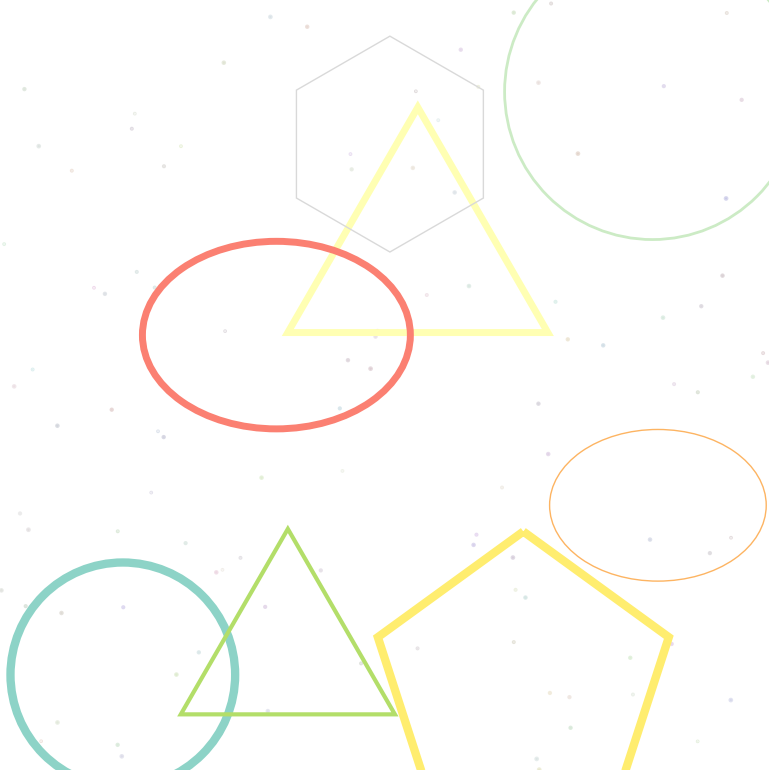[{"shape": "circle", "thickness": 3, "radius": 0.73, "center": [0.16, 0.124]}, {"shape": "triangle", "thickness": 2.5, "radius": 0.98, "center": [0.543, 0.666]}, {"shape": "oval", "thickness": 2.5, "radius": 0.87, "center": [0.359, 0.565]}, {"shape": "oval", "thickness": 0.5, "radius": 0.7, "center": [0.854, 0.344]}, {"shape": "triangle", "thickness": 1.5, "radius": 0.8, "center": [0.374, 0.153]}, {"shape": "hexagon", "thickness": 0.5, "radius": 0.7, "center": [0.506, 0.813]}, {"shape": "circle", "thickness": 1, "radius": 0.96, "center": [0.847, 0.881]}, {"shape": "pentagon", "thickness": 3, "radius": 0.99, "center": [0.68, 0.111]}]